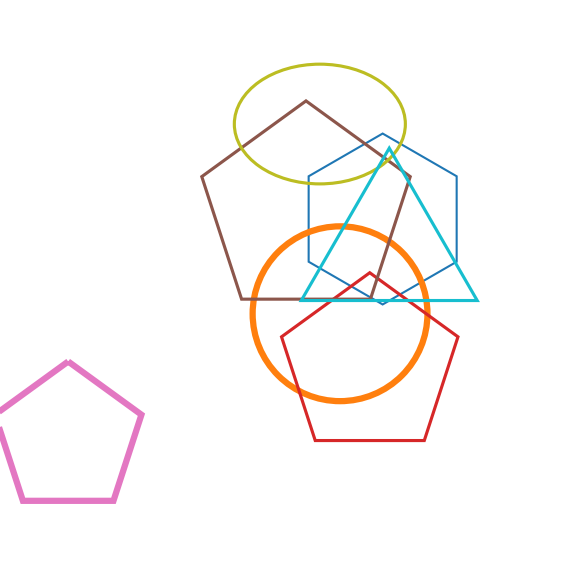[{"shape": "hexagon", "thickness": 1, "radius": 0.74, "center": [0.663, 0.62]}, {"shape": "circle", "thickness": 3, "radius": 0.76, "center": [0.589, 0.456]}, {"shape": "pentagon", "thickness": 1.5, "radius": 0.8, "center": [0.64, 0.366]}, {"shape": "pentagon", "thickness": 1.5, "radius": 0.95, "center": [0.53, 0.635]}, {"shape": "pentagon", "thickness": 3, "radius": 0.67, "center": [0.118, 0.24]}, {"shape": "oval", "thickness": 1.5, "radius": 0.74, "center": [0.554, 0.784]}, {"shape": "triangle", "thickness": 1.5, "radius": 0.88, "center": [0.674, 0.567]}]